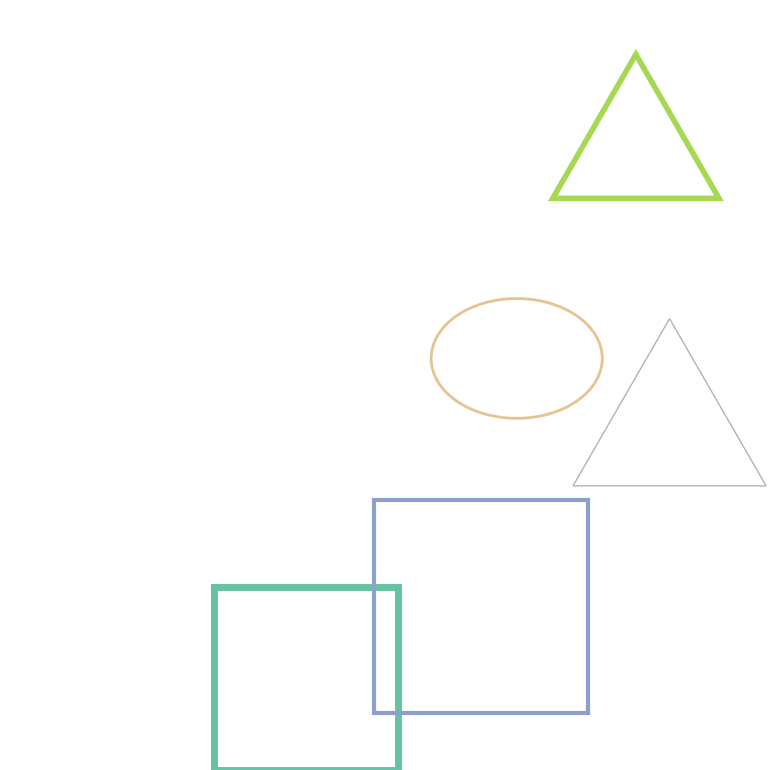[{"shape": "square", "thickness": 2.5, "radius": 0.59, "center": [0.398, 0.118]}, {"shape": "square", "thickness": 1.5, "radius": 0.69, "center": [0.624, 0.212]}, {"shape": "triangle", "thickness": 2, "radius": 0.62, "center": [0.826, 0.805]}, {"shape": "oval", "thickness": 1, "radius": 0.56, "center": [0.671, 0.535]}, {"shape": "triangle", "thickness": 0.5, "radius": 0.72, "center": [0.87, 0.441]}]